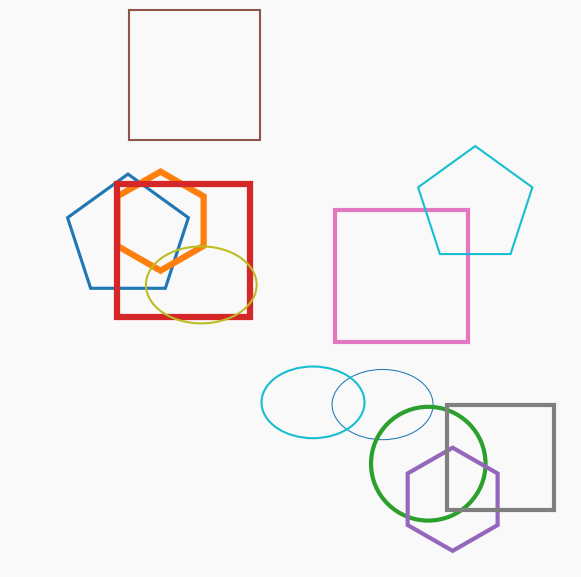[{"shape": "pentagon", "thickness": 1.5, "radius": 0.55, "center": [0.22, 0.588]}, {"shape": "oval", "thickness": 0.5, "radius": 0.43, "center": [0.658, 0.299]}, {"shape": "hexagon", "thickness": 3, "radius": 0.43, "center": [0.276, 0.616]}, {"shape": "circle", "thickness": 2, "radius": 0.49, "center": [0.737, 0.196]}, {"shape": "square", "thickness": 3, "radius": 0.57, "center": [0.316, 0.566]}, {"shape": "hexagon", "thickness": 2, "radius": 0.45, "center": [0.779, 0.135]}, {"shape": "square", "thickness": 1, "radius": 0.56, "center": [0.335, 0.87]}, {"shape": "square", "thickness": 2, "radius": 0.57, "center": [0.691, 0.521]}, {"shape": "square", "thickness": 2, "radius": 0.46, "center": [0.861, 0.207]}, {"shape": "oval", "thickness": 1, "radius": 0.48, "center": [0.346, 0.506]}, {"shape": "pentagon", "thickness": 1, "radius": 0.52, "center": [0.818, 0.643]}, {"shape": "oval", "thickness": 1, "radius": 0.44, "center": [0.539, 0.302]}]